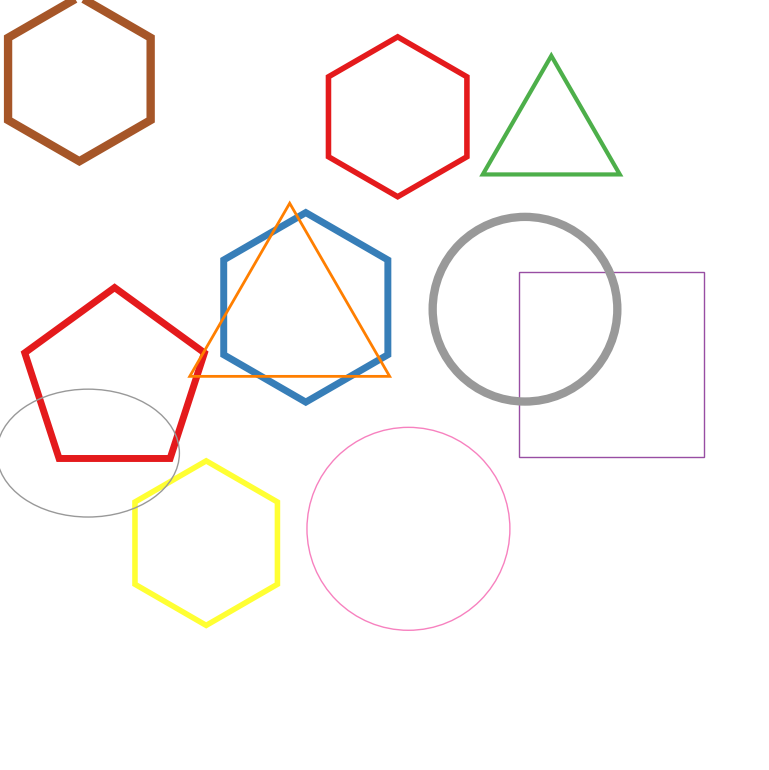[{"shape": "pentagon", "thickness": 2.5, "radius": 0.61, "center": [0.149, 0.504]}, {"shape": "hexagon", "thickness": 2, "radius": 0.52, "center": [0.516, 0.848]}, {"shape": "hexagon", "thickness": 2.5, "radius": 0.62, "center": [0.397, 0.601]}, {"shape": "triangle", "thickness": 1.5, "radius": 0.51, "center": [0.716, 0.825]}, {"shape": "square", "thickness": 0.5, "radius": 0.6, "center": [0.794, 0.526]}, {"shape": "triangle", "thickness": 1, "radius": 0.75, "center": [0.376, 0.586]}, {"shape": "hexagon", "thickness": 2, "radius": 0.53, "center": [0.268, 0.295]}, {"shape": "hexagon", "thickness": 3, "radius": 0.53, "center": [0.103, 0.897]}, {"shape": "circle", "thickness": 0.5, "radius": 0.66, "center": [0.53, 0.313]}, {"shape": "oval", "thickness": 0.5, "radius": 0.59, "center": [0.114, 0.412]}, {"shape": "circle", "thickness": 3, "radius": 0.6, "center": [0.682, 0.598]}]